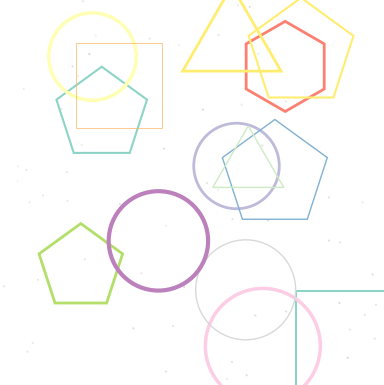[{"shape": "pentagon", "thickness": 1.5, "radius": 0.62, "center": [0.264, 0.703]}, {"shape": "square", "thickness": 1.5, "radius": 0.62, "center": [0.892, 0.12]}, {"shape": "circle", "thickness": 2.5, "radius": 0.57, "center": [0.24, 0.853]}, {"shape": "circle", "thickness": 2, "radius": 0.56, "center": [0.614, 0.569]}, {"shape": "hexagon", "thickness": 2, "radius": 0.59, "center": [0.741, 0.827]}, {"shape": "pentagon", "thickness": 1, "radius": 0.72, "center": [0.714, 0.546]}, {"shape": "square", "thickness": 0.5, "radius": 0.56, "center": [0.31, 0.778]}, {"shape": "pentagon", "thickness": 2, "radius": 0.57, "center": [0.21, 0.305]}, {"shape": "circle", "thickness": 2.5, "radius": 0.75, "center": [0.683, 0.102]}, {"shape": "circle", "thickness": 1, "radius": 0.65, "center": [0.638, 0.247]}, {"shape": "circle", "thickness": 3, "radius": 0.65, "center": [0.411, 0.374]}, {"shape": "triangle", "thickness": 1, "radius": 0.53, "center": [0.645, 0.566]}, {"shape": "pentagon", "thickness": 1.5, "radius": 0.72, "center": [0.782, 0.863]}, {"shape": "triangle", "thickness": 2, "radius": 0.74, "center": [0.602, 0.889]}]